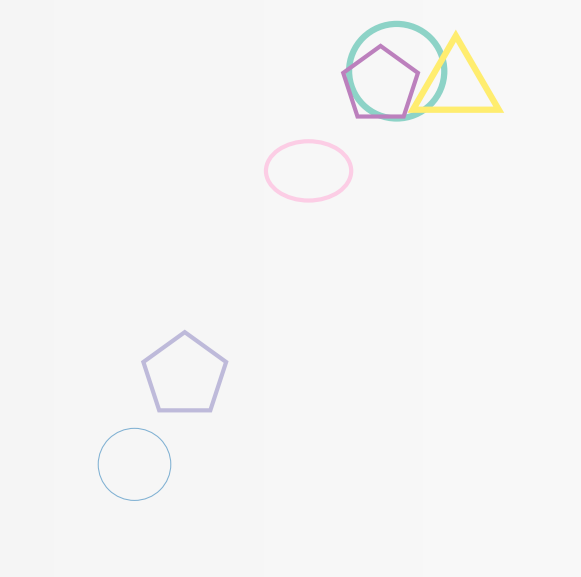[{"shape": "circle", "thickness": 3, "radius": 0.41, "center": [0.682, 0.876]}, {"shape": "pentagon", "thickness": 2, "radius": 0.37, "center": [0.318, 0.349]}, {"shape": "circle", "thickness": 0.5, "radius": 0.31, "center": [0.231, 0.195]}, {"shape": "oval", "thickness": 2, "radius": 0.37, "center": [0.531, 0.703]}, {"shape": "pentagon", "thickness": 2, "radius": 0.34, "center": [0.655, 0.852]}, {"shape": "triangle", "thickness": 3, "radius": 0.43, "center": [0.784, 0.852]}]